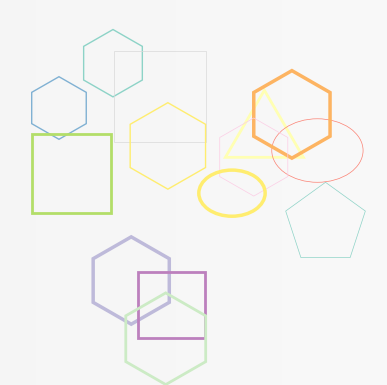[{"shape": "hexagon", "thickness": 1, "radius": 0.44, "center": [0.292, 0.836]}, {"shape": "pentagon", "thickness": 0.5, "radius": 0.54, "center": [0.84, 0.418]}, {"shape": "triangle", "thickness": 2, "radius": 0.58, "center": [0.682, 0.649]}, {"shape": "hexagon", "thickness": 2.5, "radius": 0.57, "center": [0.339, 0.271]}, {"shape": "oval", "thickness": 0.5, "radius": 0.59, "center": [0.819, 0.609]}, {"shape": "hexagon", "thickness": 1, "radius": 0.41, "center": [0.152, 0.719]}, {"shape": "hexagon", "thickness": 2.5, "radius": 0.57, "center": [0.753, 0.703]}, {"shape": "square", "thickness": 2, "radius": 0.51, "center": [0.185, 0.55]}, {"shape": "hexagon", "thickness": 0.5, "radius": 0.51, "center": [0.655, 0.592]}, {"shape": "square", "thickness": 0.5, "radius": 0.59, "center": [0.413, 0.75]}, {"shape": "square", "thickness": 2, "radius": 0.43, "center": [0.443, 0.208]}, {"shape": "hexagon", "thickness": 2, "radius": 0.6, "center": [0.428, 0.12]}, {"shape": "hexagon", "thickness": 1, "radius": 0.56, "center": [0.433, 0.621]}, {"shape": "oval", "thickness": 2.5, "radius": 0.43, "center": [0.599, 0.498]}]